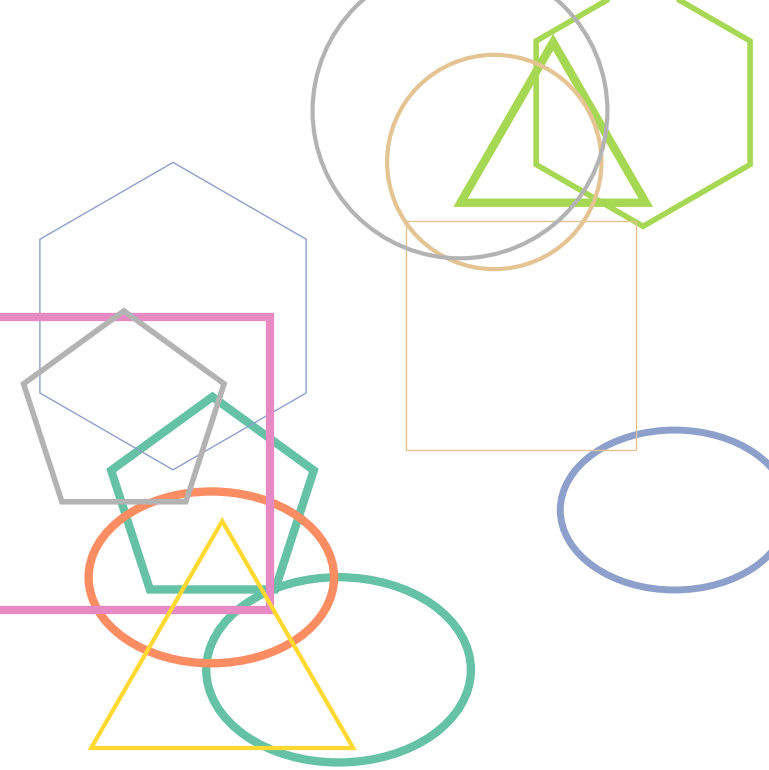[{"shape": "oval", "thickness": 3, "radius": 0.86, "center": [0.44, 0.13]}, {"shape": "pentagon", "thickness": 3, "radius": 0.69, "center": [0.276, 0.346]}, {"shape": "oval", "thickness": 3, "radius": 0.8, "center": [0.274, 0.25]}, {"shape": "oval", "thickness": 2.5, "radius": 0.74, "center": [0.876, 0.338]}, {"shape": "hexagon", "thickness": 0.5, "radius": 1.0, "center": [0.225, 0.589]}, {"shape": "square", "thickness": 3, "radius": 0.95, "center": [0.161, 0.398]}, {"shape": "hexagon", "thickness": 2, "radius": 0.8, "center": [0.835, 0.867]}, {"shape": "triangle", "thickness": 3, "radius": 0.69, "center": [0.718, 0.806]}, {"shape": "triangle", "thickness": 1.5, "radius": 0.98, "center": [0.289, 0.127]}, {"shape": "circle", "thickness": 1.5, "radius": 0.7, "center": [0.642, 0.79]}, {"shape": "square", "thickness": 0.5, "radius": 0.75, "center": [0.677, 0.564]}, {"shape": "circle", "thickness": 1.5, "radius": 0.96, "center": [0.597, 0.856]}, {"shape": "pentagon", "thickness": 2, "radius": 0.68, "center": [0.161, 0.459]}]